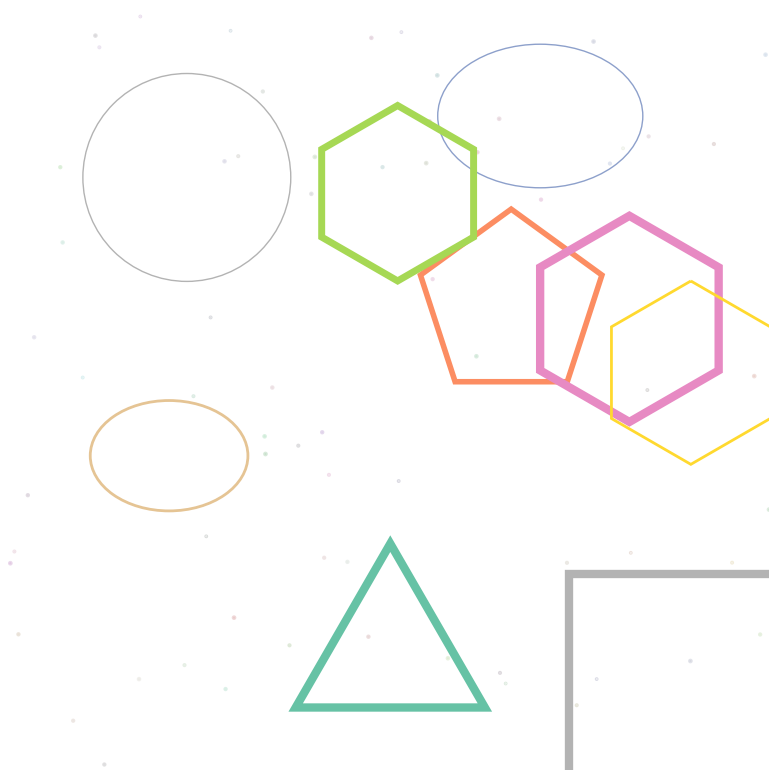[{"shape": "triangle", "thickness": 3, "radius": 0.71, "center": [0.507, 0.152]}, {"shape": "pentagon", "thickness": 2, "radius": 0.62, "center": [0.664, 0.604]}, {"shape": "oval", "thickness": 0.5, "radius": 0.67, "center": [0.702, 0.849]}, {"shape": "hexagon", "thickness": 3, "radius": 0.67, "center": [0.817, 0.586]}, {"shape": "hexagon", "thickness": 2.5, "radius": 0.57, "center": [0.516, 0.749]}, {"shape": "hexagon", "thickness": 1, "radius": 0.6, "center": [0.897, 0.516]}, {"shape": "oval", "thickness": 1, "radius": 0.51, "center": [0.22, 0.408]}, {"shape": "circle", "thickness": 0.5, "radius": 0.67, "center": [0.243, 0.77]}, {"shape": "square", "thickness": 3, "radius": 0.67, "center": [0.873, 0.121]}]